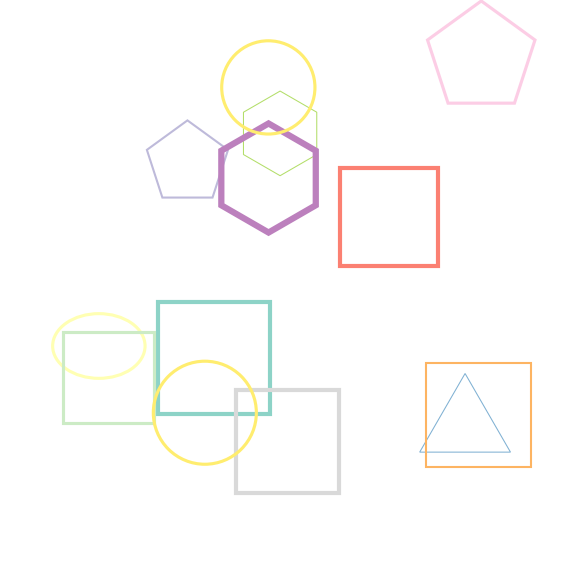[{"shape": "square", "thickness": 2, "radius": 0.48, "center": [0.37, 0.379]}, {"shape": "oval", "thickness": 1.5, "radius": 0.4, "center": [0.171, 0.4]}, {"shape": "pentagon", "thickness": 1, "radius": 0.37, "center": [0.325, 0.717]}, {"shape": "square", "thickness": 2, "radius": 0.42, "center": [0.674, 0.624]}, {"shape": "triangle", "thickness": 0.5, "radius": 0.45, "center": [0.805, 0.262]}, {"shape": "square", "thickness": 1, "radius": 0.45, "center": [0.828, 0.281]}, {"shape": "hexagon", "thickness": 0.5, "radius": 0.37, "center": [0.485, 0.768]}, {"shape": "pentagon", "thickness": 1.5, "radius": 0.49, "center": [0.833, 0.9]}, {"shape": "square", "thickness": 2, "radius": 0.44, "center": [0.498, 0.235]}, {"shape": "hexagon", "thickness": 3, "radius": 0.47, "center": [0.465, 0.691]}, {"shape": "square", "thickness": 1.5, "radius": 0.39, "center": [0.188, 0.346]}, {"shape": "circle", "thickness": 1.5, "radius": 0.4, "center": [0.465, 0.848]}, {"shape": "circle", "thickness": 1.5, "radius": 0.45, "center": [0.355, 0.284]}]